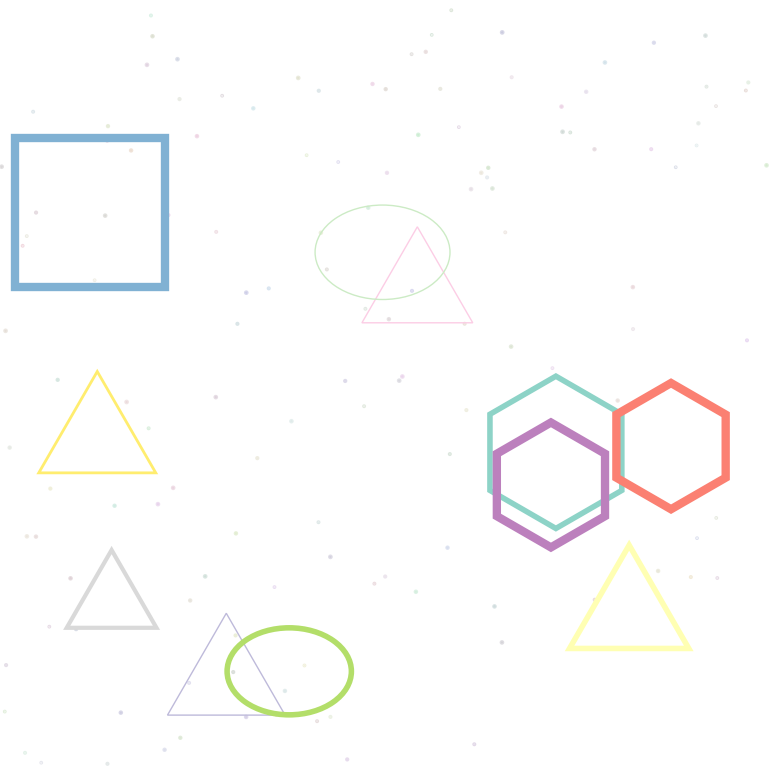[{"shape": "hexagon", "thickness": 2, "radius": 0.49, "center": [0.722, 0.413]}, {"shape": "triangle", "thickness": 2, "radius": 0.45, "center": [0.817, 0.203]}, {"shape": "triangle", "thickness": 0.5, "radius": 0.44, "center": [0.294, 0.115]}, {"shape": "hexagon", "thickness": 3, "radius": 0.41, "center": [0.871, 0.421]}, {"shape": "square", "thickness": 3, "radius": 0.48, "center": [0.117, 0.724]}, {"shape": "oval", "thickness": 2, "radius": 0.4, "center": [0.376, 0.128]}, {"shape": "triangle", "thickness": 0.5, "radius": 0.42, "center": [0.542, 0.622]}, {"shape": "triangle", "thickness": 1.5, "radius": 0.34, "center": [0.145, 0.218]}, {"shape": "hexagon", "thickness": 3, "radius": 0.41, "center": [0.716, 0.37]}, {"shape": "oval", "thickness": 0.5, "radius": 0.44, "center": [0.497, 0.672]}, {"shape": "triangle", "thickness": 1, "radius": 0.44, "center": [0.126, 0.43]}]